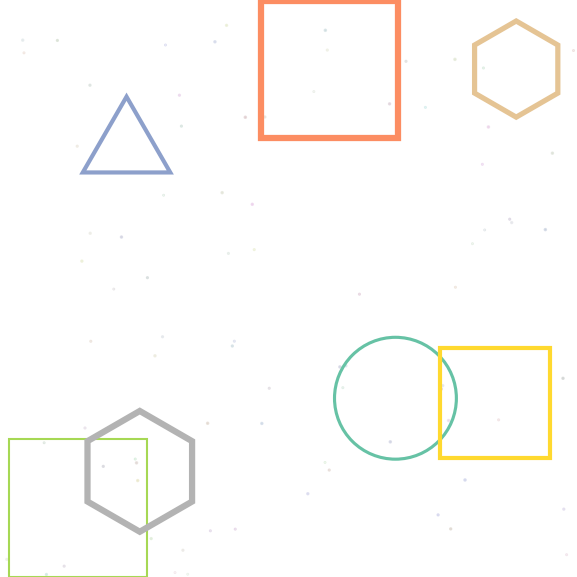[{"shape": "circle", "thickness": 1.5, "radius": 0.53, "center": [0.685, 0.31]}, {"shape": "square", "thickness": 3, "radius": 0.59, "center": [0.571, 0.879]}, {"shape": "triangle", "thickness": 2, "radius": 0.44, "center": [0.219, 0.744]}, {"shape": "square", "thickness": 1, "radius": 0.6, "center": [0.135, 0.12]}, {"shape": "square", "thickness": 2, "radius": 0.48, "center": [0.857, 0.301]}, {"shape": "hexagon", "thickness": 2.5, "radius": 0.42, "center": [0.894, 0.88]}, {"shape": "hexagon", "thickness": 3, "radius": 0.52, "center": [0.242, 0.183]}]